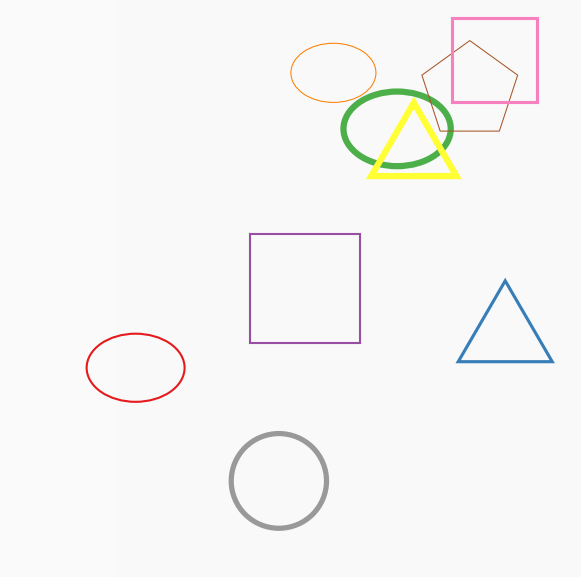[{"shape": "oval", "thickness": 1, "radius": 0.42, "center": [0.233, 0.362]}, {"shape": "triangle", "thickness": 1.5, "radius": 0.47, "center": [0.869, 0.42]}, {"shape": "oval", "thickness": 3, "radius": 0.46, "center": [0.683, 0.776]}, {"shape": "square", "thickness": 1, "radius": 0.47, "center": [0.525, 0.499]}, {"shape": "oval", "thickness": 0.5, "radius": 0.37, "center": [0.574, 0.873]}, {"shape": "triangle", "thickness": 3, "radius": 0.42, "center": [0.712, 0.737]}, {"shape": "pentagon", "thickness": 0.5, "radius": 0.43, "center": [0.808, 0.842]}, {"shape": "square", "thickness": 1.5, "radius": 0.36, "center": [0.851, 0.895]}, {"shape": "circle", "thickness": 2.5, "radius": 0.41, "center": [0.48, 0.166]}]